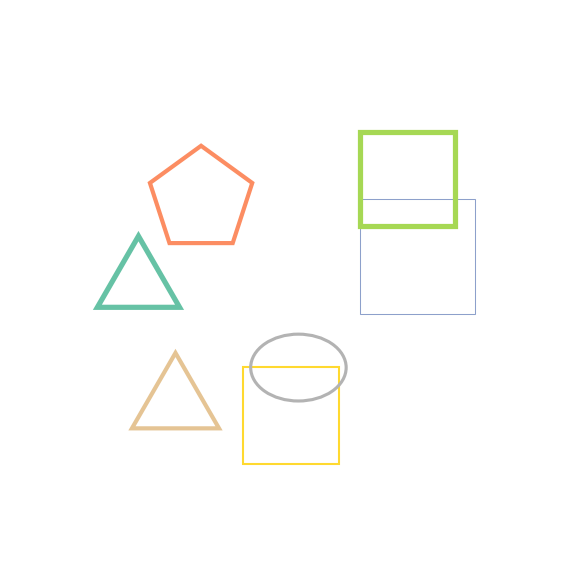[{"shape": "triangle", "thickness": 2.5, "radius": 0.41, "center": [0.24, 0.508]}, {"shape": "pentagon", "thickness": 2, "radius": 0.47, "center": [0.348, 0.654]}, {"shape": "square", "thickness": 0.5, "radius": 0.5, "center": [0.723, 0.555]}, {"shape": "square", "thickness": 2.5, "radius": 0.41, "center": [0.706, 0.69]}, {"shape": "square", "thickness": 1, "radius": 0.42, "center": [0.504, 0.28]}, {"shape": "triangle", "thickness": 2, "radius": 0.44, "center": [0.304, 0.301]}, {"shape": "oval", "thickness": 1.5, "radius": 0.41, "center": [0.517, 0.363]}]